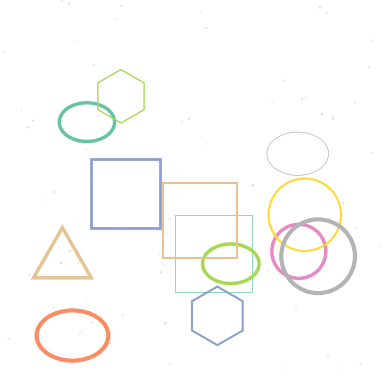[{"shape": "oval", "thickness": 2.5, "radius": 0.36, "center": [0.226, 0.683]}, {"shape": "square", "thickness": 0.5, "radius": 0.5, "center": [0.555, 0.342]}, {"shape": "oval", "thickness": 3, "radius": 0.47, "center": [0.188, 0.129]}, {"shape": "square", "thickness": 2, "radius": 0.45, "center": [0.326, 0.497]}, {"shape": "hexagon", "thickness": 1.5, "radius": 0.38, "center": [0.565, 0.18]}, {"shape": "circle", "thickness": 2.5, "radius": 0.35, "center": [0.776, 0.347]}, {"shape": "oval", "thickness": 2.5, "radius": 0.37, "center": [0.6, 0.315]}, {"shape": "hexagon", "thickness": 1, "radius": 0.35, "center": [0.314, 0.75]}, {"shape": "circle", "thickness": 1.5, "radius": 0.47, "center": [0.792, 0.442]}, {"shape": "triangle", "thickness": 2.5, "radius": 0.43, "center": [0.162, 0.322]}, {"shape": "square", "thickness": 1.5, "radius": 0.48, "center": [0.52, 0.427]}, {"shape": "oval", "thickness": 0.5, "radius": 0.4, "center": [0.773, 0.601]}, {"shape": "circle", "thickness": 3, "radius": 0.48, "center": [0.826, 0.334]}]